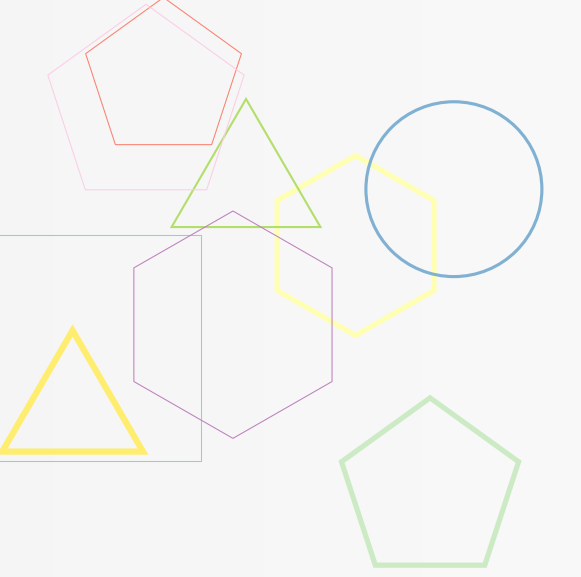[{"shape": "square", "thickness": 0.5, "radius": 0.98, "center": [0.151, 0.397]}, {"shape": "hexagon", "thickness": 2.5, "radius": 0.78, "center": [0.612, 0.574]}, {"shape": "pentagon", "thickness": 0.5, "radius": 0.7, "center": [0.281, 0.863]}, {"shape": "circle", "thickness": 1.5, "radius": 0.76, "center": [0.781, 0.672]}, {"shape": "triangle", "thickness": 1, "radius": 0.74, "center": [0.423, 0.68]}, {"shape": "pentagon", "thickness": 0.5, "radius": 0.89, "center": [0.251, 0.814]}, {"shape": "hexagon", "thickness": 0.5, "radius": 0.98, "center": [0.401, 0.437]}, {"shape": "pentagon", "thickness": 2.5, "radius": 0.8, "center": [0.74, 0.15]}, {"shape": "triangle", "thickness": 3, "radius": 0.7, "center": [0.125, 0.287]}]